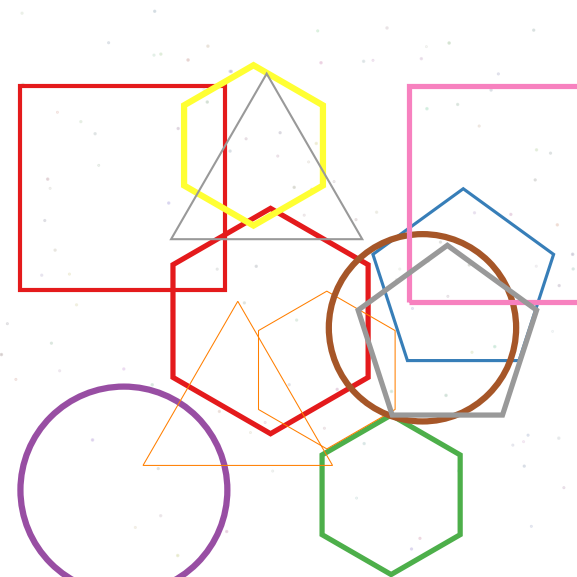[{"shape": "hexagon", "thickness": 2.5, "radius": 0.98, "center": [0.468, 0.443]}, {"shape": "square", "thickness": 2, "radius": 0.89, "center": [0.213, 0.674]}, {"shape": "pentagon", "thickness": 1.5, "radius": 0.82, "center": [0.802, 0.508]}, {"shape": "hexagon", "thickness": 2.5, "radius": 0.69, "center": [0.677, 0.142]}, {"shape": "circle", "thickness": 3, "radius": 0.9, "center": [0.215, 0.151]}, {"shape": "hexagon", "thickness": 0.5, "radius": 0.68, "center": [0.566, 0.358]}, {"shape": "triangle", "thickness": 0.5, "radius": 0.95, "center": [0.412, 0.288]}, {"shape": "hexagon", "thickness": 3, "radius": 0.69, "center": [0.439, 0.747]}, {"shape": "circle", "thickness": 3, "radius": 0.81, "center": [0.732, 0.432]}, {"shape": "square", "thickness": 2.5, "radius": 0.94, "center": [0.895, 0.663]}, {"shape": "pentagon", "thickness": 2.5, "radius": 0.81, "center": [0.775, 0.412]}, {"shape": "triangle", "thickness": 1, "radius": 0.96, "center": [0.462, 0.681]}]